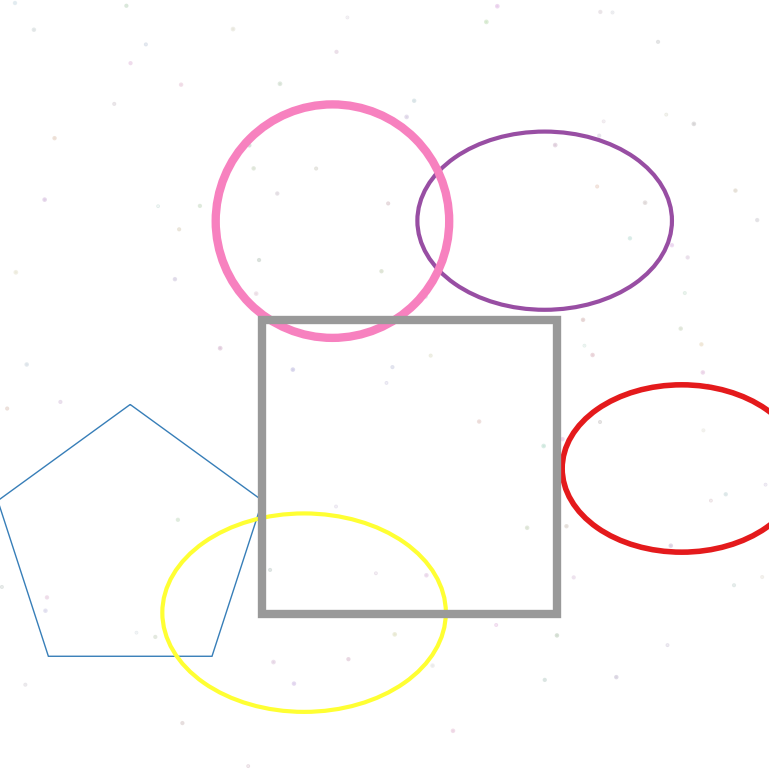[{"shape": "oval", "thickness": 2, "radius": 0.78, "center": [0.885, 0.392]}, {"shape": "pentagon", "thickness": 0.5, "radius": 0.9, "center": [0.169, 0.294]}, {"shape": "oval", "thickness": 1.5, "radius": 0.83, "center": [0.707, 0.713]}, {"shape": "oval", "thickness": 1.5, "radius": 0.92, "center": [0.395, 0.204]}, {"shape": "circle", "thickness": 3, "radius": 0.76, "center": [0.432, 0.713]}, {"shape": "square", "thickness": 3, "radius": 0.96, "center": [0.532, 0.394]}]